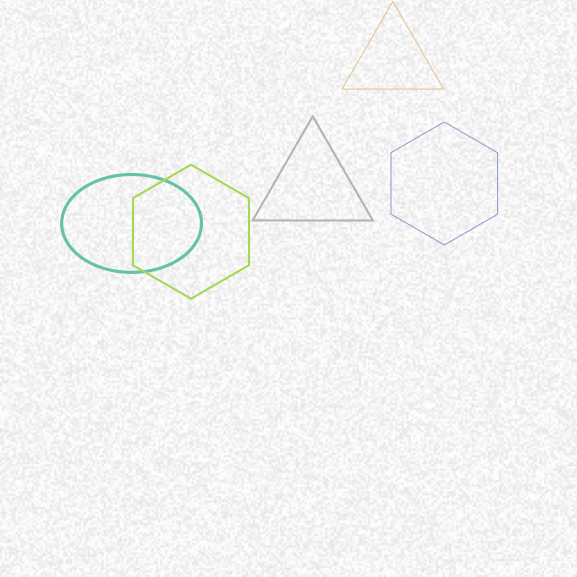[{"shape": "oval", "thickness": 1.5, "radius": 0.61, "center": [0.228, 0.612]}, {"shape": "hexagon", "thickness": 0.5, "radius": 0.53, "center": [0.769, 0.681]}, {"shape": "hexagon", "thickness": 1, "radius": 0.58, "center": [0.331, 0.598]}, {"shape": "triangle", "thickness": 0.5, "radius": 0.51, "center": [0.68, 0.896]}, {"shape": "triangle", "thickness": 1, "radius": 0.6, "center": [0.542, 0.677]}]